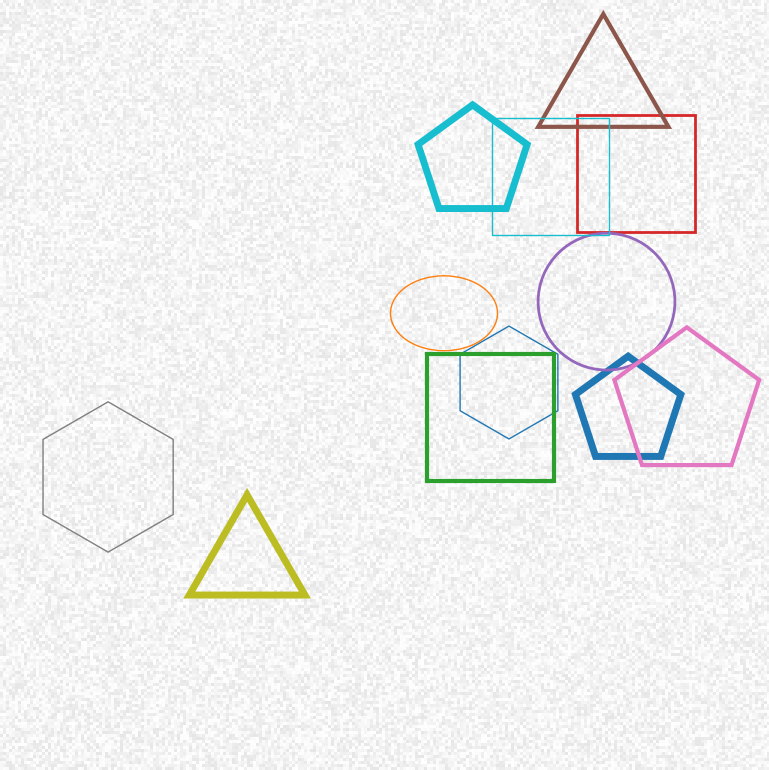[{"shape": "pentagon", "thickness": 2.5, "radius": 0.36, "center": [0.816, 0.465]}, {"shape": "hexagon", "thickness": 0.5, "radius": 0.37, "center": [0.661, 0.503]}, {"shape": "oval", "thickness": 0.5, "radius": 0.35, "center": [0.577, 0.593]}, {"shape": "square", "thickness": 1.5, "radius": 0.41, "center": [0.638, 0.458]}, {"shape": "square", "thickness": 1, "radius": 0.38, "center": [0.826, 0.775]}, {"shape": "circle", "thickness": 1, "radius": 0.44, "center": [0.788, 0.608]}, {"shape": "triangle", "thickness": 1.5, "radius": 0.49, "center": [0.784, 0.884]}, {"shape": "pentagon", "thickness": 1.5, "radius": 0.49, "center": [0.892, 0.476]}, {"shape": "hexagon", "thickness": 0.5, "radius": 0.49, "center": [0.14, 0.381]}, {"shape": "triangle", "thickness": 2.5, "radius": 0.43, "center": [0.321, 0.271]}, {"shape": "square", "thickness": 0.5, "radius": 0.38, "center": [0.715, 0.771]}, {"shape": "pentagon", "thickness": 2.5, "radius": 0.37, "center": [0.614, 0.789]}]